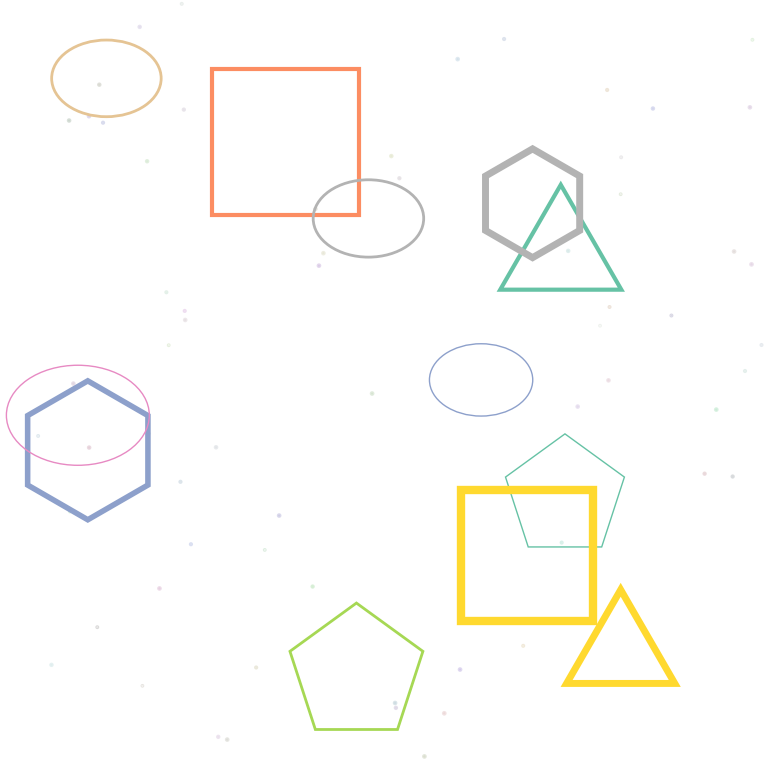[{"shape": "triangle", "thickness": 1.5, "radius": 0.45, "center": [0.728, 0.669]}, {"shape": "pentagon", "thickness": 0.5, "radius": 0.41, "center": [0.734, 0.355]}, {"shape": "square", "thickness": 1.5, "radius": 0.48, "center": [0.371, 0.816]}, {"shape": "hexagon", "thickness": 2, "radius": 0.45, "center": [0.114, 0.415]}, {"shape": "oval", "thickness": 0.5, "radius": 0.34, "center": [0.625, 0.507]}, {"shape": "oval", "thickness": 0.5, "radius": 0.46, "center": [0.101, 0.461]}, {"shape": "pentagon", "thickness": 1, "radius": 0.45, "center": [0.463, 0.126]}, {"shape": "square", "thickness": 3, "radius": 0.43, "center": [0.685, 0.279]}, {"shape": "triangle", "thickness": 2.5, "radius": 0.41, "center": [0.806, 0.153]}, {"shape": "oval", "thickness": 1, "radius": 0.36, "center": [0.138, 0.898]}, {"shape": "oval", "thickness": 1, "radius": 0.36, "center": [0.478, 0.716]}, {"shape": "hexagon", "thickness": 2.5, "radius": 0.35, "center": [0.692, 0.736]}]